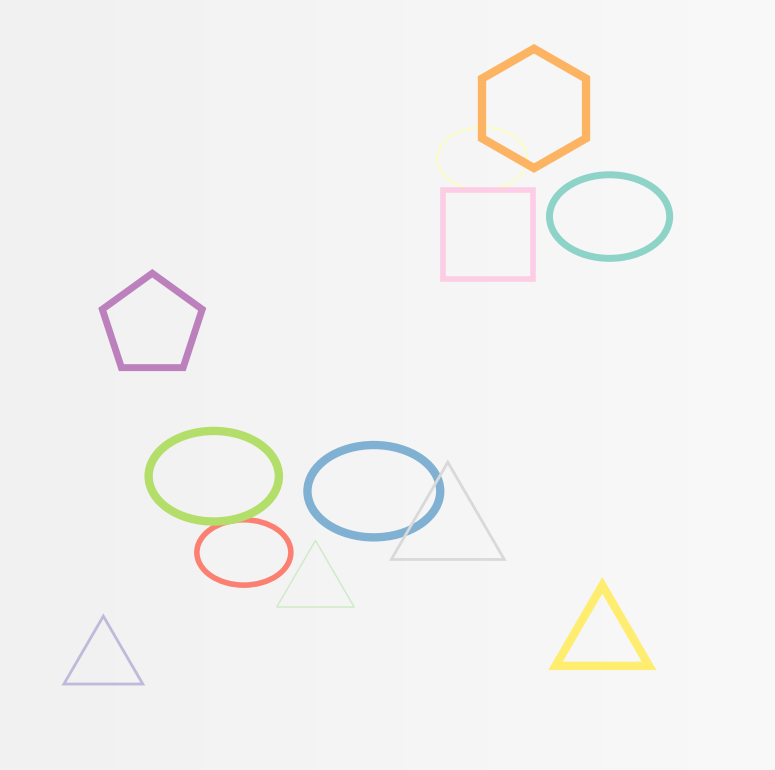[{"shape": "oval", "thickness": 2.5, "radius": 0.39, "center": [0.787, 0.719]}, {"shape": "oval", "thickness": 0.5, "radius": 0.29, "center": [0.622, 0.794]}, {"shape": "triangle", "thickness": 1, "radius": 0.29, "center": [0.133, 0.141]}, {"shape": "oval", "thickness": 2, "radius": 0.3, "center": [0.315, 0.283]}, {"shape": "oval", "thickness": 3, "radius": 0.43, "center": [0.482, 0.362]}, {"shape": "hexagon", "thickness": 3, "radius": 0.39, "center": [0.689, 0.859]}, {"shape": "oval", "thickness": 3, "radius": 0.42, "center": [0.276, 0.382]}, {"shape": "square", "thickness": 2, "radius": 0.29, "center": [0.629, 0.695]}, {"shape": "triangle", "thickness": 1, "radius": 0.42, "center": [0.578, 0.316]}, {"shape": "pentagon", "thickness": 2.5, "radius": 0.34, "center": [0.196, 0.577]}, {"shape": "triangle", "thickness": 0.5, "radius": 0.29, "center": [0.407, 0.241]}, {"shape": "triangle", "thickness": 3, "radius": 0.35, "center": [0.777, 0.17]}]